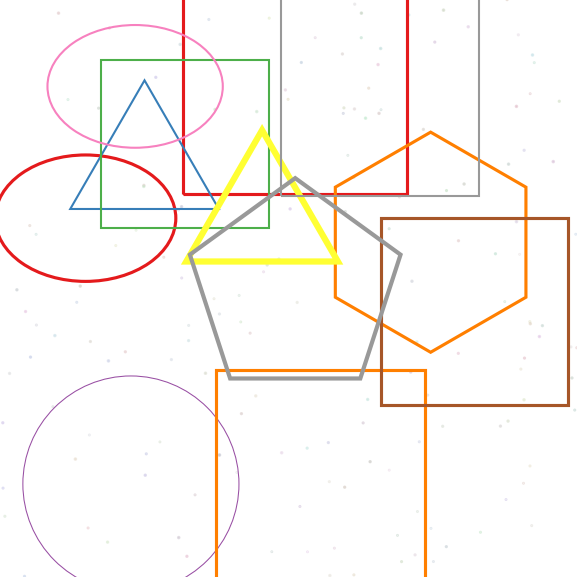[{"shape": "oval", "thickness": 1.5, "radius": 0.78, "center": [0.148, 0.621]}, {"shape": "square", "thickness": 1.5, "radius": 0.97, "center": [0.511, 0.858]}, {"shape": "triangle", "thickness": 1, "radius": 0.74, "center": [0.25, 0.712]}, {"shape": "square", "thickness": 1, "radius": 0.73, "center": [0.321, 0.749]}, {"shape": "circle", "thickness": 0.5, "radius": 0.94, "center": [0.227, 0.161]}, {"shape": "hexagon", "thickness": 1.5, "radius": 0.95, "center": [0.746, 0.58]}, {"shape": "square", "thickness": 1.5, "radius": 0.91, "center": [0.555, 0.177]}, {"shape": "triangle", "thickness": 3, "radius": 0.76, "center": [0.454, 0.622]}, {"shape": "square", "thickness": 1.5, "radius": 0.81, "center": [0.822, 0.459]}, {"shape": "oval", "thickness": 1, "radius": 0.76, "center": [0.234, 0.85]}, {"shape": "pentagon", "thickness": 2, "radius": 0.96, "center": [0.511, 0.499]}, {"shape": "square", "thickness": 1, "radius": 0.86, "center": [0.658, 0.831]}]